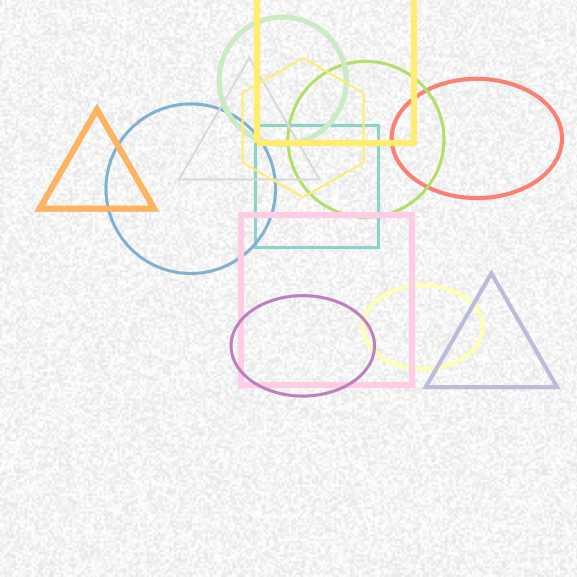[{"shape": "square", "thickness": 1.5, "radius": 0.53, "center": [0.548, 0.677]}, {"shape": "oval", "thickness": 2, "radius": 0.52, "center": [0.732, 0.433]}, {"shape": "triangle", "thickness": 2, "radius": 0.66, "center": [0.851, 0.394]}, {"shape": "oval", "thickness": 2, "radius": 0.74, "center": [0.826, 0.759]}, {"shape": "circle", "thickness": 1.5, "radius": 0.73, "center": [0.33, 0.672]}, {"shape": "triangle", "thickness": 3, "radius": 0.57, "center": [0.168, 0.695]}, {"shape": "circle", "thickness": 1.5, "radius": 0.68, "center": [0.634, 0.758]}, {"shape": "square", "thickness": 3, "radius": 0.74, "center": [0.565, 0.48]}, {"shape": "triangle", "thickness": 1, "radius": 0.7, "center": [0.432, 0.759]}, {"shape": "oval", "thickness": 1.5, "radius": 0.62, "center": [0.524, 0.4]}, {"shape": "circle", "thickness": 2.5, "radius": 0.55, "center": [0.489, 0.86]}, {"shape": "square", "thickness": 3, "radius": 0.68, "center": [0.582, 0.887]}, {"shape": "hexagon", "thickness": 1, "radius": 0.6, "center": [0.525, 0.778]}]